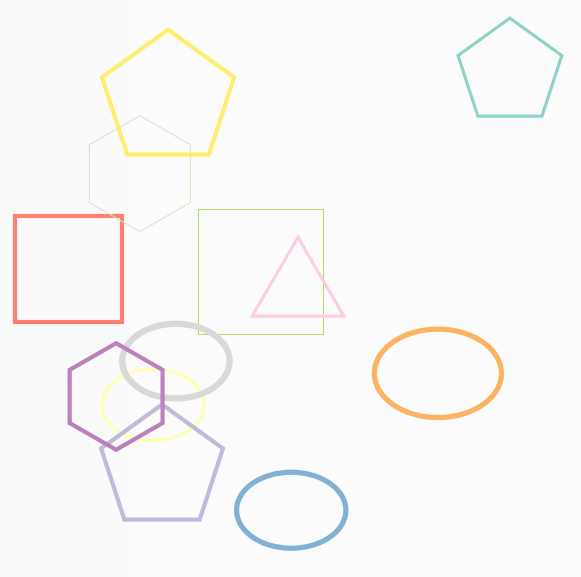[{"shape": "pentagon", "thickness": 1.5, "radius": 0.47, "center": [0.877, 0.874]}, {"shape": "oval", "thickness": 1.5, "radius": 0.44, "center": [0.263, 0.298]}, {"shape": "pentagon", "thickness": 2, "radius": 0.55, "center": [0.279, 0.189]}, {"shape": "square", "thickness": 2, "radius": 0.46, "center": [0.118, 0.533]}, {"shape": "oval", "thickness": 2.5, "radius": 0.47, "center": [0.501, 0.116]}, {"shape": "oval", "thickness": 2.5, "radius": 0.55, "center": [0.753, 0.353]}, {"shape": "square", "thickness": 0.5, "radius": 0.54, "center": [0.448, 0.529]}, {"shape": "triangle", "thickness": 1.5, "radius": 0.46, "center": [0.513, 0.497]}, {"shape": "oval", "thickness": 3, "radius": 0.46, "center": [0.303, 0.374]}, {"shape": "hexagon", "thickness": 2, "radius": 0.46, "center": [0.2, 0.313]}, {"shape": "hexagon", "thickness": 0.5, "radius": 0.5, "center": [0.241, 0.698]}, {"shape": "pentagon", "thickness": 2, "radius": 0.6, "center": [0.289, 0.828]}]